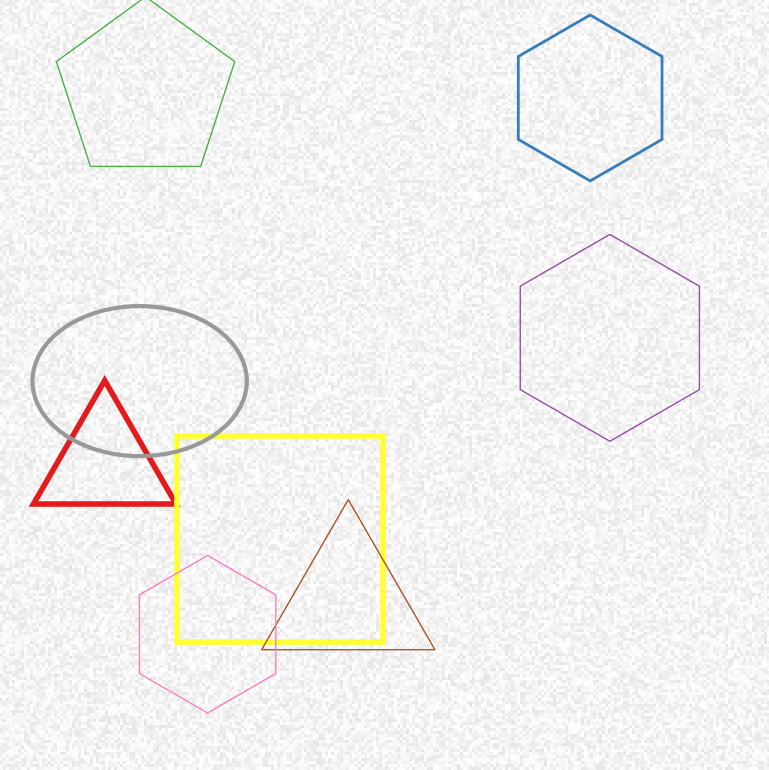[{"shape": "triangle", "thickness": 2, "radius": 0.53, "center": [0.136, 0.399]}, {"shape": "hexagon", "thickness": 1, "radius": 0.54, "center": [0.766, 0.873]}, {"shape": "pentagon", "thickness": 0.5, "radius": 0.61, "center": [0.189, 0.882]}, {"shape": "hexagon", "thickness": 0.5, "radius": 0.67, "center": [0.792, 0.561]}, {"shape": "square", "thickness": 2, "radius": 0.67, "center": [0.364, 0.3]}, {"shape": "triangle", "thickness": 0.5, "radius": 0.65, "center": [0.452, 0.221]}, {"shape": "hexagon", "thickness": 0.5, "radius": 0.51, "center": [0.27, 0.176]}, {"shape": "oval", "thickness": 1.5, "radius": 0.7, "center": [0.181, 0.505]}]